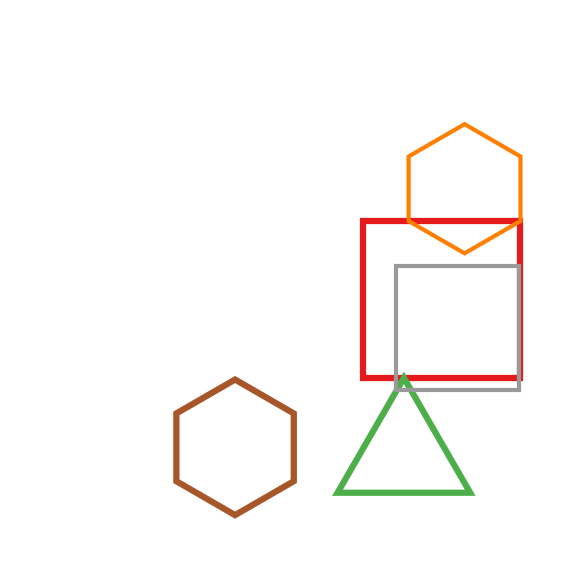[{"shape": "square", "thickness": 3, "radius": 0.68, "center": [0.765, 0.48]}, {"shape": "triangle", "thickness": 3, "radius": 0.66, "center": [0.699, 0.212]}, {"shape": "hexagon", "thickness": 2, "radius": 0.56, "center": [0.804, 0.672]}, {"shape": "hexagon", "thickness": 3, "radius": 0.59, "center": [0.407, 0.225]}, {"shape": "square", "thickness": 2, "radius": 0.53, "center": [0.792, 0.431]}]